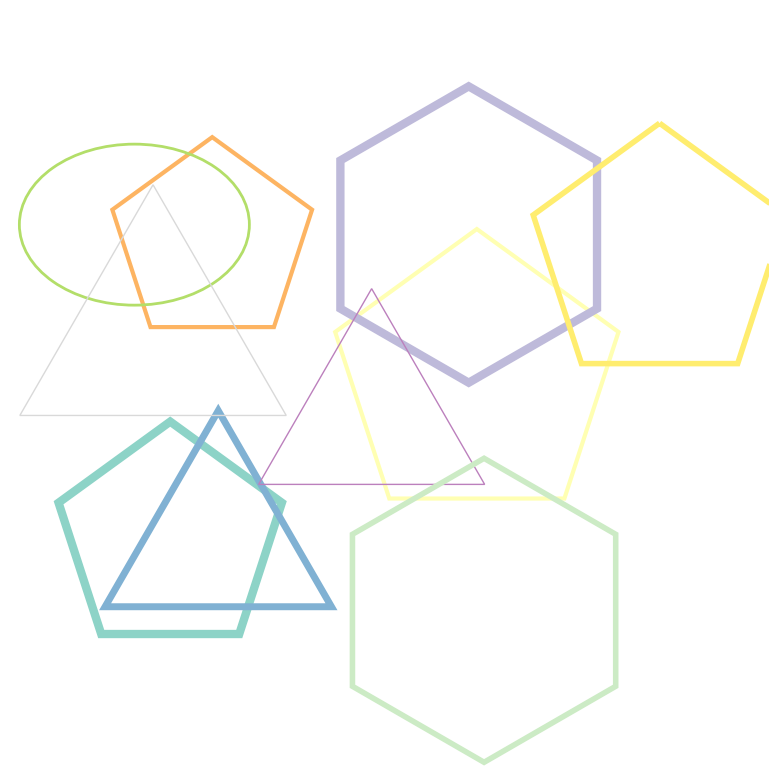[{"shape": "pentagon", "thickness": 3, "radius": 0.76, "center": [0.221, 0.3]}, {"shape": "pentagon", "thickness": 1.5, "radius": 0.97, "center": [0.619, 0.509]}, {"shape": "hexagon", "thickness": 3, "radius": 0.96, "center": [0.609, 0.695]}, {"shape": "triangle", "thickness": 2.5, "radius": 0.85, "center": [0.283, 0.297]}, {"shape": "pentagon", "thickness": 1.5, "radius": 0.68, "center": [0.276, 0.686]}, {"shape": "oval", "thickness": 1, "radius": 0.75, "center": [0.175, 0.708]}, {"shape": "triangle", "thickness": 0.5, "radius": 1.0, "center": [0.199, 0.56]}, {"shape": "triangle", "thickness": 0.5, "radius": 0.85, "center": [0.483, 0.456]}, {"shape": "hexagon", "thickness": 2, "radius": 0.99, "center": [0.629, 0.207]}, {"shape": "pentagon", "thickness": 2, "radius": 0.86, "center": [0.857, 0.667]}]